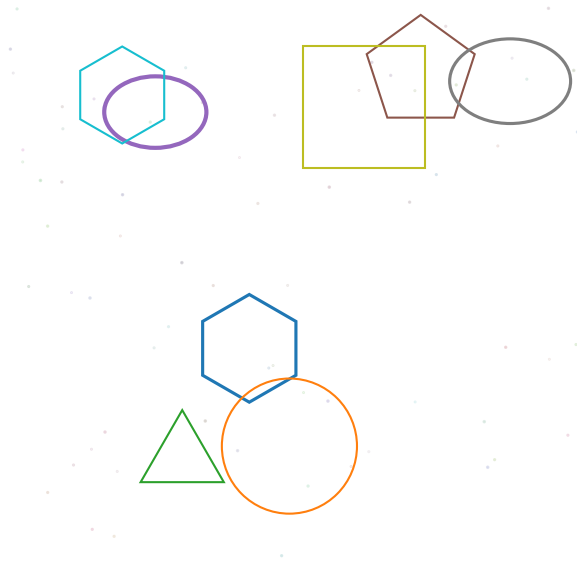[{"shape": "hexagon", "thickness": 1.5, "radius": 0.47, "center": [0.432, 0.396]}, {"shape": "circle", "thickness": 1, "radius": 0.58, "center": [0.501, 0.227]}, {"shape": "triangle", "thickness": 1, "radius": 0.42, "center": [0.316, 0.206]}, {"shape": "oval", "thickness": 2, "radius": 0.44, "center": [0.269, 0.805]}, {"shape": "pentagon", "thickness": 1, "radius": 0.49, "center": [0.728, 0.875]}, {"shape": "oval", "thickness": 1.5, "radius": 0.52, "center": [0.883, 0.859]}, {"shape": "square", "thickness": 1, "radius": 0.53, "center": [0.63, 0.814]}, {"shape": "hexagon", "thickness": 1, "radius": 0.42, "center": [0.212, 0.835]}]